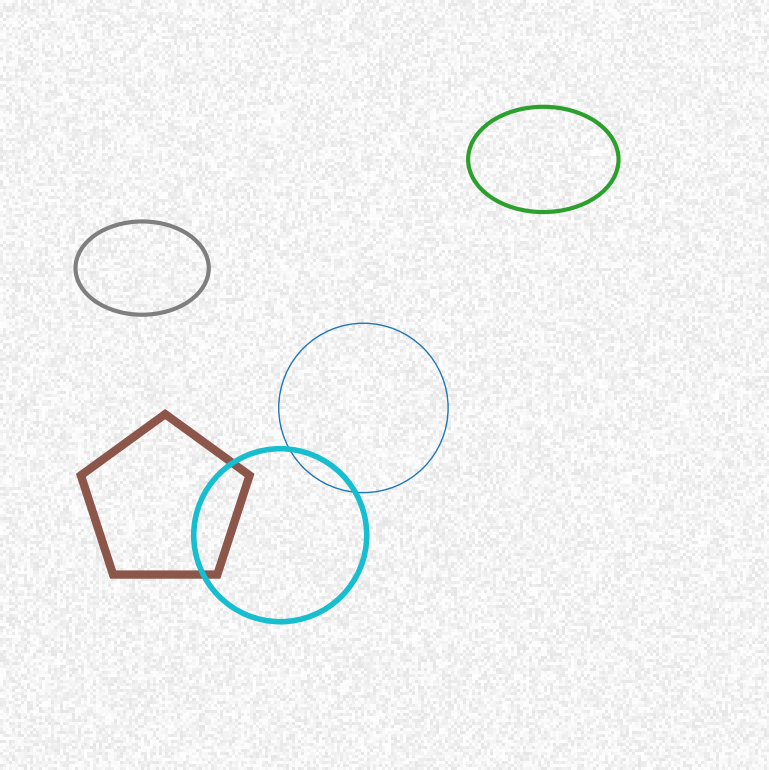[{"shape": "circle", "thickness": 0.5, "radius": 0.55, "center": [0.472, 0.47]}, {"shape": "oval", "thickness": 1.5, "radius": 0.49, "center": [0.706, 0.793]}, {"shape": "pentagon", "thickness": 3, "radius": 0.58, "center": [0.215, 0.347]}, {"shape": "oval", "thickness": 1.5, "radius": 0.43, "center": [0.185, 0.652]}, {"shape": "circle", "thickness": 2, "radius": 0.56, "center": [0.364, 0.305]}]